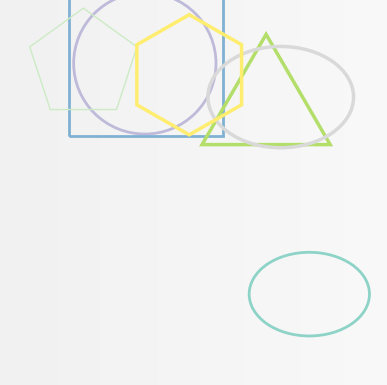[{"shape": "oval", "thickness": 2, "radius": 0.78, "center": [0.798, 0.236]}, {"shape": "circle", "thickness": 2, "radius": 0.92, "center": [0.374, 0.836]}, {"shape": "square", "thickness": 2, "radius": 1.0, "center": [0.377, 0.847]}, {"shape": "triangle", "thickness": 2.5, "radius": 0.95, "center": [0.687, 0.72]}, {"shape": "oval", "thickness": 2.5, "radius": 0.94, "center": [0.725, 0.748]}, {"shape": "pentagon", "thickness": 1, "radius": 0.73, "center": [0.215, 0.833]}, {"shape": "hexagon", "thickness": 2.5, "radius": 0.78, "center": [0.488, 0.806]}]